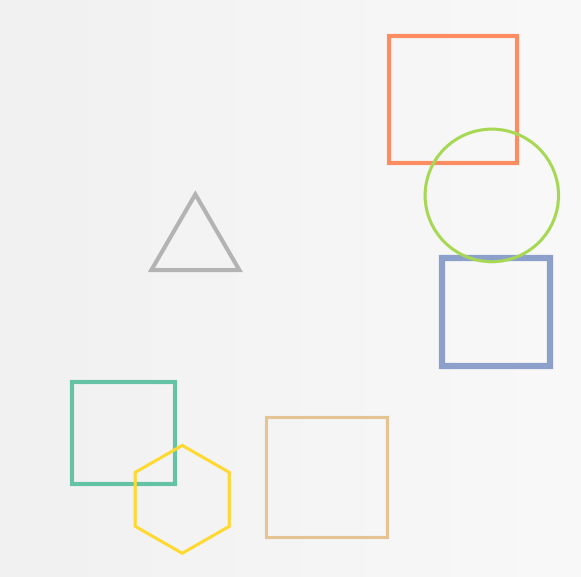[{"shape": "square", "thickness": 2, "radius": 0.44, "center": [0.213, 0.25]}, {"shape": "square", "thickness": 2, "radius": 0.55, "center": [0.78, 0.827]}, {"shape": "square", "thickness": 3, "radius": 0.46, "center": [0.854, 0.459]}, {"shape": "circle", "thickness": 1.5, "radius": 0.57, "center": [0.846, 0.661]}, {"shape": "hexagon", "thickness": 1.5, "radius": 0.47, "center": [0.314, 0.134]}, {"shape": "square", "thickness": 1.5, "radius": 0.52, "center": [0.562, 0.173]}, {"shape": "triangle", "thickness": 2, "radius": 0.44, "center": [0.336, 0.575]}]